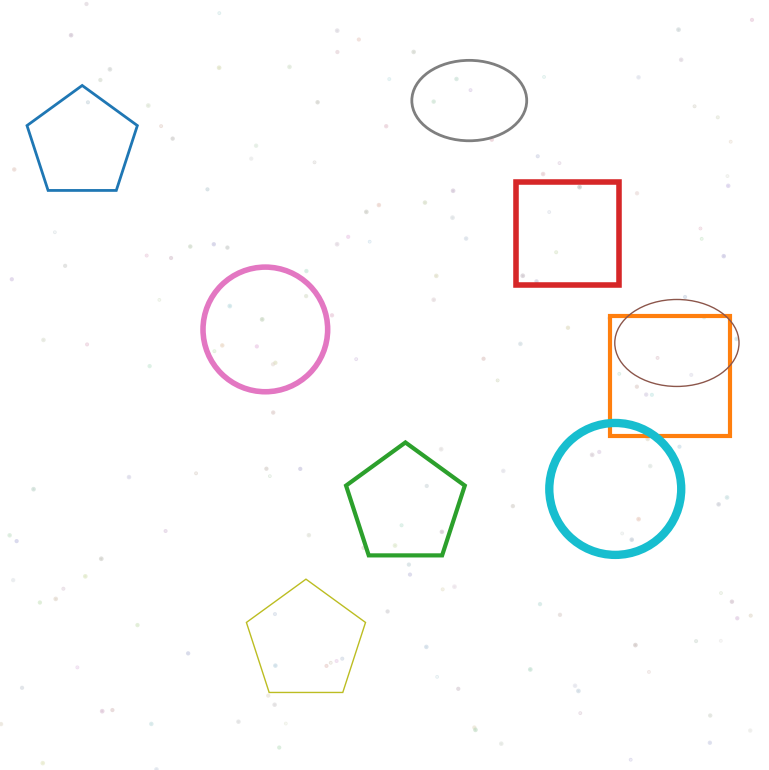[{"shape": "pentagon", "thickness": 1, "radius": 0.38, "center": [0.107, 0.814]}, {"shape": "square", "thickness": 1.5, "radius": 0.39, "center": [0.871, 0.511]}, {"shape": "pentagon", "thickness": 1.5, "radius": 0.41, "center": [0.527, 0.344]}, {"shape": "square", "thickness": 2, "radius": 0.34, "center": [0.737, 0.697]}, {"shape": "oval", "thickness": 0.5, "radius": 0.4, "center": [0.879, 0.555]}, {"shape": "circle", "thickness": 2, "radius": 0.4, "center": [0.345, 0.572]}, {"shape": "oval", "thickness": 1, "radius": 0.37, "center": [0.609, 0.869]}, {"shape": "pentagon", "thickness": 0.5, "radius": 0.41, "center": [0.397, 0.166]}, {"shape": "circle", "thickness": 3, "radius": 0.43, "center": [0.799, 0.365]}]